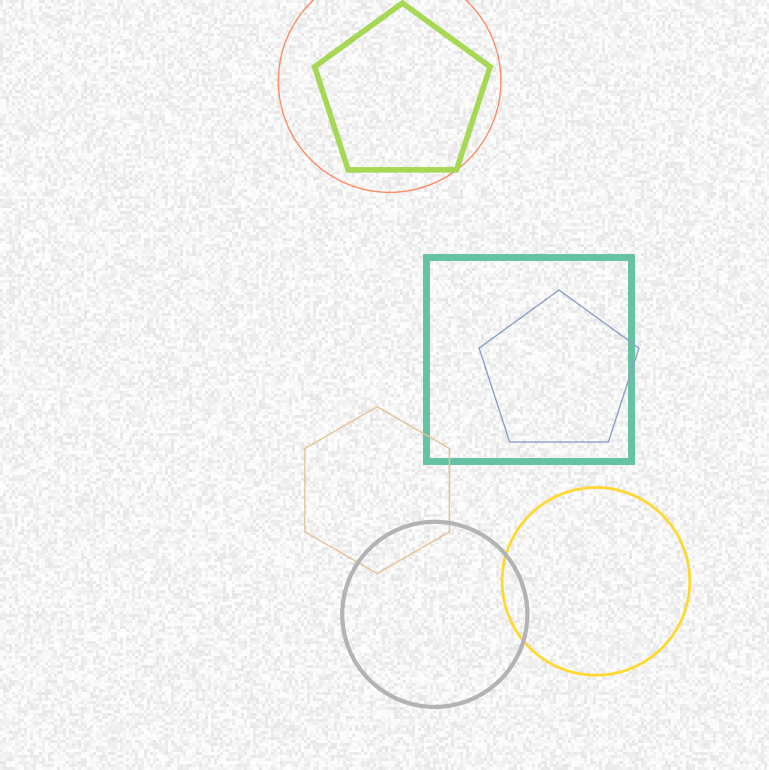[{"shape": "square", "thickness": 2.5, "radius": 0.66, "center": [0.686, 0.534]}, {"shape": "circle", "thickness": 0.5, "radius": 0.72, "center": [0.506, 0.895]}, {"shape": "pentagon", "thickness": 0.5, "radius": 0.55, "center": [0.726, 0.514]}, {"shape": "pentagon", "thickness": 2, "radius": 0.6, "center": [0.523, 0.876]}, {"shape": "circle", "thickness": 1, "radius": 0.61, "center": [0.774, 0.245]}, {"shape": "hexagon", "thickness": 0.5, "radius": 0.54, "center": [0.49, 0.363]}, {"shape": "circle", "thickness": 1.5, "radius": 0.6, "center": [0.565, 0.202]}]